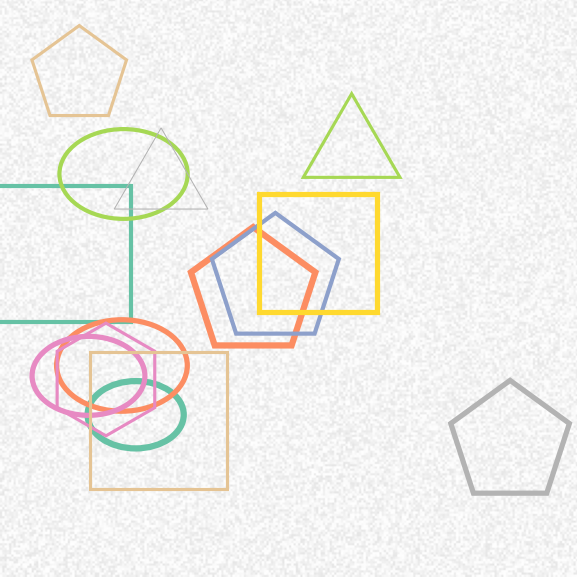[{"shape": "oval", "thickness": 3, "radius": 0.42, "center": [0.235, 0.281]}, {"shape": "square", "thickness": 2, "radius": 0.59, "center": [0.11, 0.559]}, {"shape": "oval", "thickness": 2.5, "radius": 0.57, "center": [0.211, 0.366]}, {"shape": "pentagon", "thickness": 3, "radius": 0.57, "center": [0.438, 0.493]}, {"shape": "pentagon", "thickness": 2, "radius": 0.58, "center": [0.477, 0.515]}, {"shape": "oval", "thickness": 2.5, "radius": 0.49, "center": [0.153, 0.348]}, {"shape": "hexagon", "thickness": 1.5, "radius": 0.49, "center": [0.183, 0.342]}, {"shape": "triangle", "thickness": 1.5, "radius": 0.48, "center": [0.609, 0.74]}, {"shape": "oval", "thickness": 2, "radius": 0.56, "center": [0.214, 0.698]}, {"shape": "square", "thickness": 2.5, "radius": 0.51, "center": [0.551, 0.56]}, {"shape": "pentagon", "thickness": 1.5, "radius": 0.43, "center": [0.137, 0.869]}, {"shape": "square", "thickness": 1.5, "radius": 0.59, "center": [0.274, 0.271]}, {"shape": "triangle", "thickness": 0.5, "radius": 0.47, "center": [0.279, 0.684]}, {"shape": "pentagon", "thickness": 2.5, "radius": 0.54, "center": [0.883, 0.232]}]